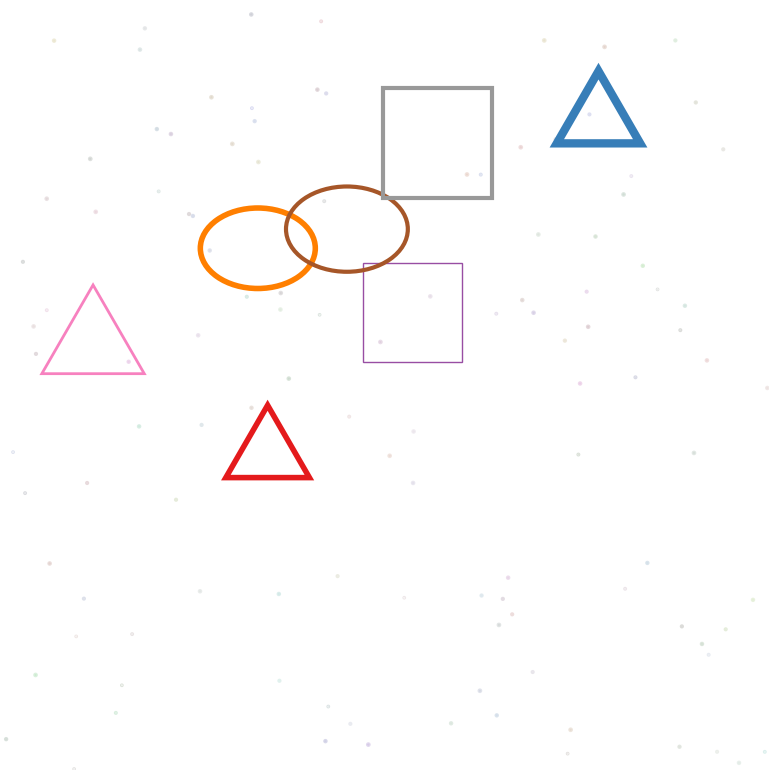[{"shape": "triangle", "thickness": 2, "radius": 0.31, "center": [0.348, 0.411]}, {"shape": "triangle", "thickness": 3, "radius": 0.31, "center": [0.777, 0.845]}, {"shape": "square", "thickness": 0.5, "radius": 0.32, "center": [0.536, 0.594]}, {"shape": "oval", "thickness": 2, "radius": 0.37, "center": [0.335, 0.678]}, {"shape": "oval", "thickness": 1.5, "radius": 0.4, "center": [0.451, 0.702]}, {"shape": "triangle", "thickness": 1, "radius": 0.38, "center": [0.121, 0.553]}, {"shape": "square", "thickness": 1.5, "radius": 0.36, "center": [0.568, 0.815]}]